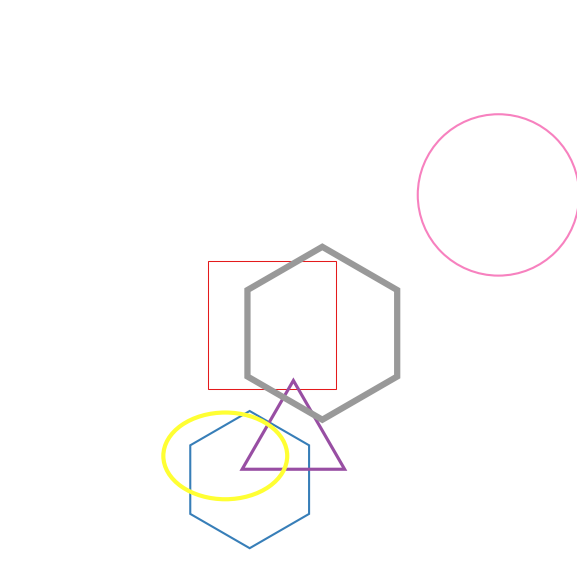[{"shape": "square", "thickness": 0.5, "radius": 0.56, "center": [0.471, 0.437]}, {"shape": "hexagon", "thickness": 1, "radius": 0.59, "center": [0.432, 0.169]}, {"shape": "triangle", "thickness": 1.5, "radius": 0.51, "center": [0.508, 0.238]}, {"shape": "oval", "thickness": 2, "radius": 0.54, "center": [0.39, 0.21]}, {"shape": "circle", "thickness": 1, "radius": 0.7, "center": [0.863, 0.662]}, {"shape": "hexagon", "thickness": 3, "radius": 0.75, "center": [0.558, 0.422]}]